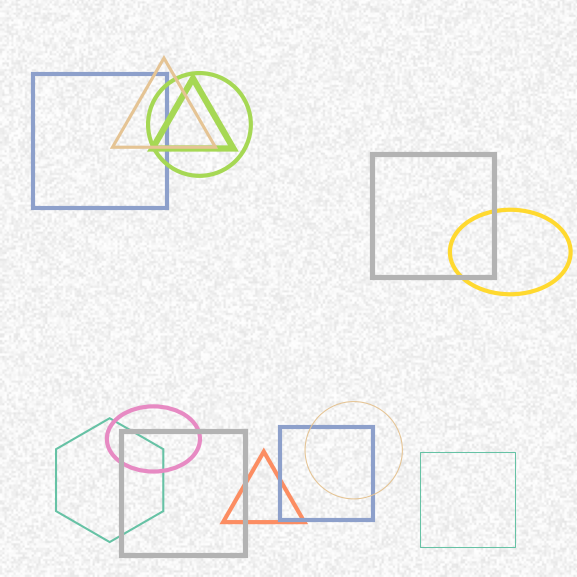[{"shape": "hexagon", "thickness": 1, "radius": 0.54, "center": [0.19, 0.168]}, {"shape": "square", "thickness": 0.5, "radius": 0.41, "center": [0.81, 0.135]}, {"shape": "triangle", "thickness": 2, "radius": 0.41, "center": [0.457, 0.136]}, {"shape": "square", "thickness": 2, "radius": 0.4, "center": [0.566, 0.179]}, {"shape": "square", "thickness": 2, "radius": 0.58, "center": [0.173, 0.755]}, {"shape": "oval", "thickness": 2, "radius": 0.4, "center": [0.266, 0.239]}, {"shape": "circle", "thickness": 2, "radius": 0.44, "center": [0.345, 0.784]}, {"shape": "triangle", "thickness": 3, "radius": 0.4, "center": [0.334, 0.782]}, {"shape": "oval", "thickness": 2, "radius": 0.52, "center": [0.884, 0.563]}, {"shape": "triangle", "thickness": 1.5, "radius": 0.51, "center": [0.284, 0.796]}, {"shape": "circle", "thickness": 0.5, "radius": 0.42, "center": [0.613, 0.22]}, {"shape": "square", "thickness": 2.5, "radius": 0.53, "center": [0.75, 0.626]}, {"shape": "square", "thickness": 2.5, "radius": 0.54, "center": [0.317, 0.146]}]